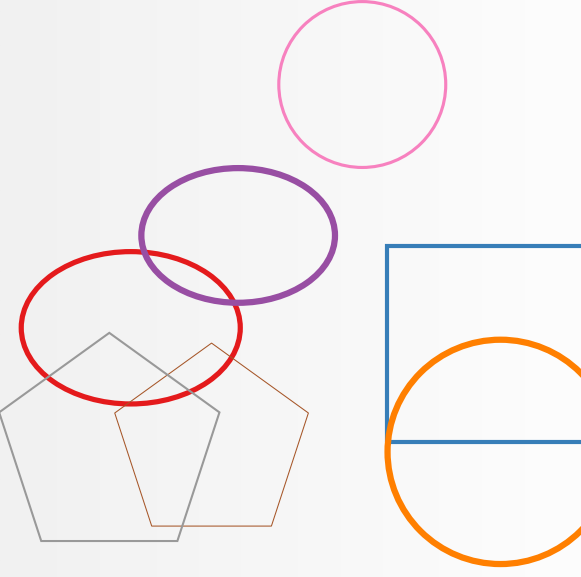[{"shape": "oval", "thickness": 2.5, "radius": 0.94, "center": [0.225, 0.432]}, {"shape": "square", "thickness": 2, "radius": 0.85, "center": [0.835, 0.403]}, {"shape": "oval", "thickness": 3, "radius": 0.83, "center": [0.41, 0.591]}, {"shape": "circle", "thickness": 3, "radius": 0.97, "center": [0.861, 0.217]}, {"shape": "pentagon", "thickness": 0.5, "radius": 0.88, "center": [0.364, 0.23]}, {"shape": "circle", "thickness": 1.5, "radius": 0.72, "center": [0.623, 0.853]}, {"shape": "pentagon", "thickness": 1, "radius": 1.0, "center": [0.188, 0.223]}]